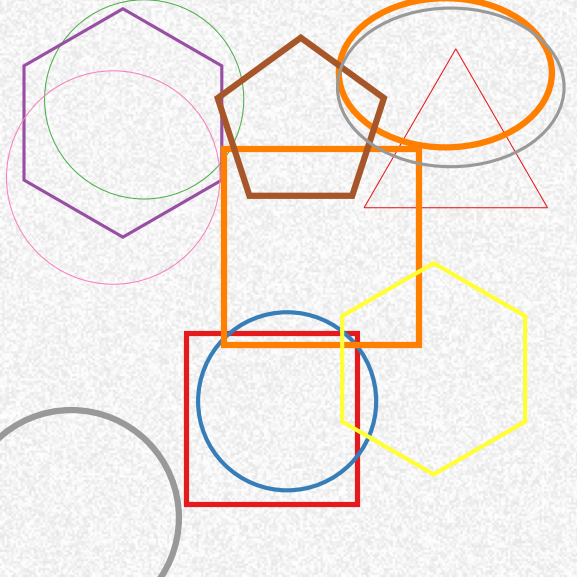[{"shape": "square", "thickness": 2.5, "radius": 0.74, "center": [0.471, 0.274]}, {"shape": "triangle", "thickness": 0.5, "radius": 0.92, "center": [0.789, 0.731]}, {"shape": "circle", "thickness": 2, "radius": 0.77, "center": [0.497, 0.304]}, {"shape": "circle", "thickness": 0.5, "radius": 0.86, "center": [0.25, 0.827]}, {"shape": "hexagon", "thickness": 1.5, "radius": 0.99, "center": [0.213, 0.786]}, {"shape": "square", "thickness": 3, "radius": 0.85, "center": [0.557, 0.571]}, {"shape": "oval", "thickness": 3, "radius": 0.92, "center": [0.771, 0.873]}, {"shape": "hexagon", "thickness": 2, "radius": 0.91, "center": [0.751, 0.361]}, {"shape": "pentagon", "thickness": 3, "radius": 0.76, "center": [0.521, 0.783]}, {"shape": "circle", "thickness": 0.5, "radius": 0.92, "center": [0.196, 0.692]}, {"shape": "circle", "thickness": 3, "radius": 0.93, "center": [0.123, 0.103]}, {"shape": "oval", "thickness": 1.5, "radius": 0.98, "center": [0.781, 0.848]}]